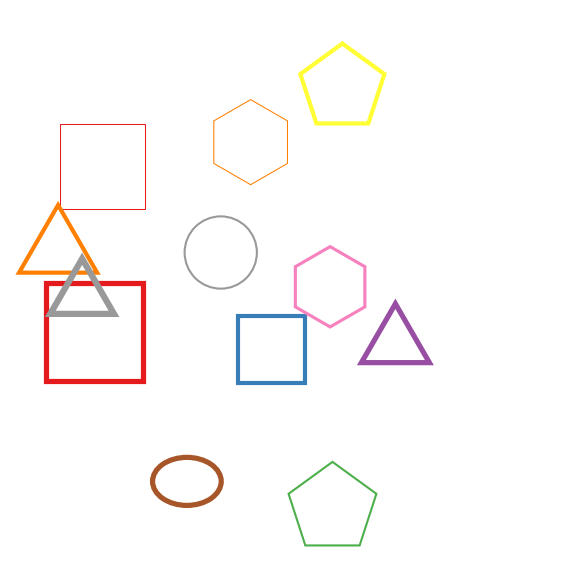[{"shape": "square", "thickness": 2.5, "radius": 0.42, "center": [0.163, 0.425]}, {"shape": "square", "thickness": 0.5, "radius": 0.37, "center": [0.178, 0.711]}, {"shape": "square", "thickness": 2, "radius": 0.29, "center": [0.47, 0.394]}, {"shape": "pentagon", "thickness": 1, "radius": 0.4, "center": [0.576, 0.119]}, {"shape": "triangle", "thickness": 2.5, "radius": 0.34, "center": [0.685, 0.405]}, {"shape": "hexagon", "thickness": 0.5, "radius": 0.37, "center": [0.434, 0.753]}, {"shape": "triangle", "thickness": 2, "radius": 0.39, "center": [0.101, 0.566]}, {"shape": "pentagon", "thickness": 2, "radius": 0.38, "center": [0.593, 0.847]}, {"shape": "oval", "thickness": 2.5, "radius": 0.3, "center": [0.324, 0.166]}, {"shape": "hexagon", "thickness": 1.5, "radius": 0.35, "center": [0.572, 0.503]}, {"shape": "triangle", "thickness": 3, "radius": 0.32, "center": [0.142, 0.487]}, {"shape": "circle", "thickness": 1, "radius": 0.31, "center": [0.382, 0.562]}]